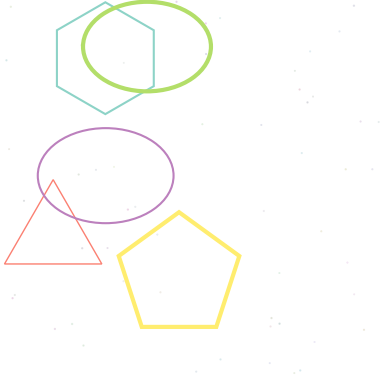[{"shape": "hexagon", "thickness": 1.5, "radius": 0.73, "center": [0.274, 0.849]}, {"shape": "triangle", "thickness": 1, "radius": 0.73, "center": [0.138, 0.387]}, {"shape": "oval", "thickness": 3, "radius": 0.83, "center": [0.382, 0.879]}, {"shape": "oval", "thickness": 1.5, "radius": 0.88, "center": [0.274, 0.544]}, {"shape": "pentagon", "thickness": 3, "radius": 0.82, "center": [0.465, 0.284]}]